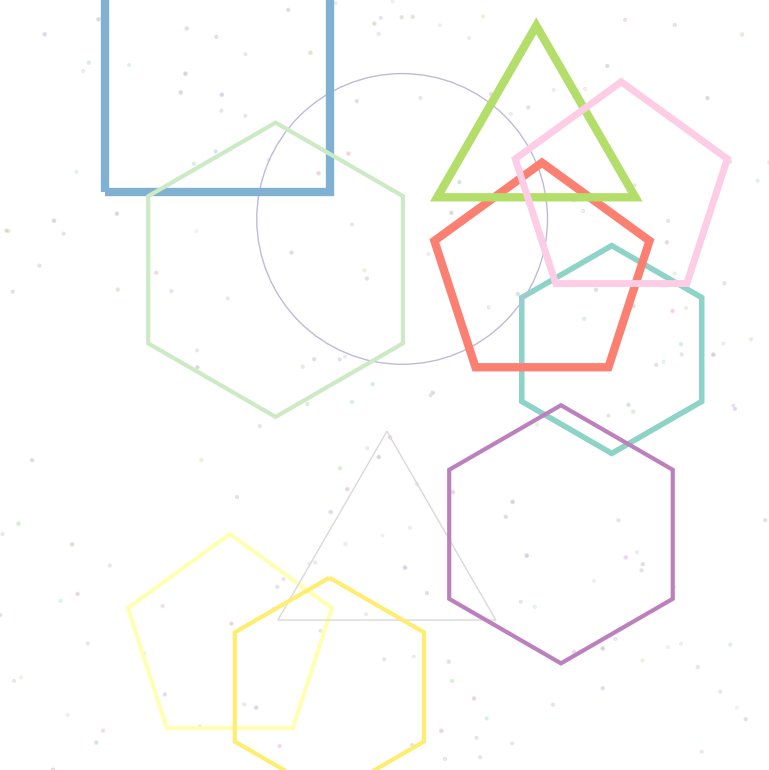[{"shape": "hexagon", "thickness": 2, "radius": 0.67, "center": [0.794, 0.546]}, {"shape": "pentagon", "thickness": 1.5, "radius": 0.7, "center": [0.298, 0.167]}, {"shape": "circle", "thickness": 0.5, "radius": 0.94, "center": [0.522, 0.716]}, {"shape": "pentagon", "thickness": 3, "radius": 0.73, "center": [0.704, 0.642]}, {"shape": "square", "thickness": 3, "radius": 0.73, "center": [0.282, 0.896]}, {"shape": "triangle", "thickness": 3, "radius": 0.74, "center": [0.696, 0.818]}, {"shape": "pentagon", "thickness": 2.5, "radius": 0.72, "center": [0.807, 0.749]}, {"shape": "triangle", "thickness": 0.5, "radius": 0.82, "center": [0.502, 0.276]}, {"shape": "hexagon", "thickness": 1.5, "radius": 0.84, "center": [0.729, 0.306]}, {"shape": "hexagon", "thickness": 1.5, "radius": 0.96, "center": [0.358, 0.65]}, {"shape": "hexagon", "thickness": 1.5, "radius": 0.71, "center": [0.428, 0.108]}]